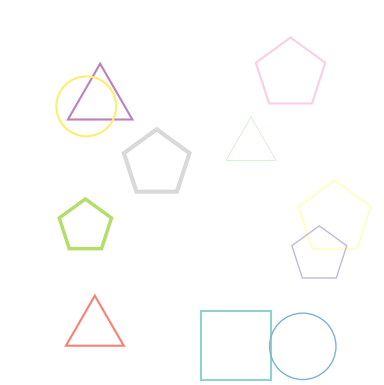[{"shape": "square", "thickness": 1.5, "radius": 0.45, "center": [0.613, 0.102]}, {"shape": "pentagon", "thickness": 1, "radius": 0.49, "center": [0.869, 0.433]}, {"shape": "pentagon", "thickness": 1, "radius": 0.37, "center": [0.829, 0.339]}, {"shape": "triangle", "thickness": 1.5, "radius": 0.43, "center": [0.246, 0.145]}, {"shape": "circle", "thickness": 1, "radius": 0.43, "center": [0.786, 0.1]}, {"shape": "pentagon", "thickness": 2.5, "radius": 0.36, "center": [0.222, 0.412]}, {"shape": "pentagon", "thickness": 1.5, "radius": 0.47, "center": [0.755, 0.808]}, {"shape": "pentagon", "thickness": 3, "radius": 0.45, "center": [0.407, 0.575]}, {"shape": "triangle", "thickness": 1.5, "radius": 0.48, "center": [0.26, 0.738]}, {"shape": "triangle", "thickness": 0.5, "radius": 0.38, "center": [0.652, 0.621]}, {"shape": "circle", "thickness": 1.5, "radius": 0.39, "center": [0.224, 0.724]}]